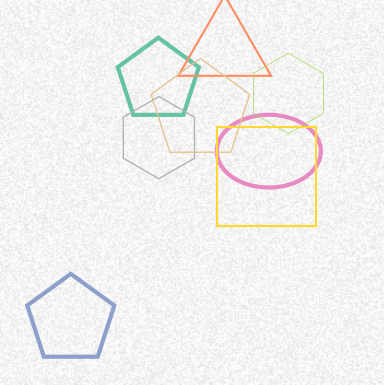[{"shape": "pentagon", "thickness": 3, "radius": 0.55, "center": [0.411, 0.791]}, {"shape": "triangle", "thickness": 1.5, "radius": 0.7, "center": [0.584, 0.873]}, {"shape": "pentagon", "thickness": 3, "radius": 0.59, "center": [0.184, 0.17]}, {"shape": "oval", "thickness": 3, "radius": 0.68, "center": [0.698, 0.607]}, {"shape": "hexagon", "thickness": 0.5, "radius": 0.52, "center": [0.749, 0.758]}, {"shape": "square", "thickness": 1.5, "radius": 0.64, "center": [0.691, 0.54]}, {"shape": "pentagon", "thickness": 1, "radius": 0.67, "center": [0.52, 0.713]}, {"shape": "hexagon", "thickness": 1, "radius": 0.53, "center": [0.413, 0.642]}]